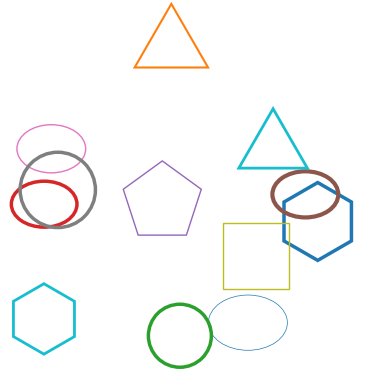[{"shape": "hexagon", "thickness": 2.5, "radius": 0.51, "center": [0.825, 0.425]}, {"shape": "oval", "thickness": 0.5, "radius": 0.51, "center": [0.644, 0.162]}, {"shape": "triangle", "thickness": 1.5, "radius": 0.55, "center": [0.445, 0.88]}, {"shape": "circle", "thickness": 2.5, "radius": 0.41, "center": [0.467, 0.128]}, {"shape": "oval", "thickness": 2.5, "radius": 0.43, "center": [0.115, 0.47]}, {"shape": "pentagon", "thickness": 1, "radius": 0.53, "center": [0.421, 0.475]}, {"shape": "oval", "thickness": 3, "radius": 0.43, "center": [0.793, 0.495]}, {"shape": "oval", "thickness": 1, "radius": 0.45, "center": [0.133, 0.614]}, {"shape": "circle", "thickness": 2.5, "radius": 0.49, "center": [0.15, 0.507]}, {"shape": "square", "thickness": 1, "radius": 0.43, "center": [0.664, 0.335]}, {"shape": "triangle", "thickness": 2, "radius": 0.51, "center": [0.709, 0.615]}, {"shape": "hexagon", "thickness": 2, "radius": 0.46, "center": [0.114, 0.172]}]